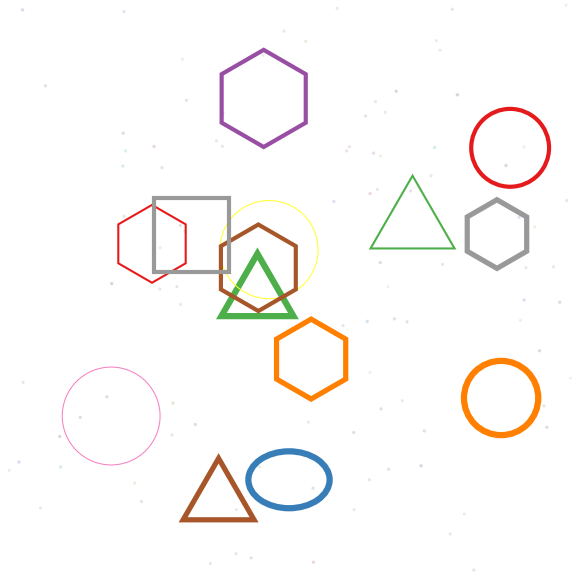[{"shape": "hexagon", "thickness": 1, "radius": 0.34, "center": [0.263, 0.577]}, {"shape": "circle", "thickness": 2, "radius": 0.34, "center": [0.883, 0.743]}, {"shape": "oval", "thickness": 3, "radius": 0.35, "center": [0.5, 0.168]}, {"shape": "triangle", "thickness": 1, "radius": 0.42, "center": [0.714, 0.611]}, {"shape": "triangle", "thickness": 3, "radius": 0.36, "center": [0.446, 0.488]}, {"shape": "hexagon", "thickness": 2, "radius": 0.42, "center": [0.457, 0.829]}, {"shape": "hexagon", "thickness": 2.5, "radius": 0.35, "center": [0.539, 0.377]}, {"shape": "circle", "thickness": 3, "radius": 0.32, "center": [0.868, 0.31]}, {"shape": "circle", "thickness": 0.5, "radius": 0.42, "center": [0.466, 0.567]}, {"shape": "triangle", "thickness": 2.5, "radius": 0.35, "center": [0.379, 0.135]}, {"shape": "hexagon", "thickness": 2, "radius": 0.37, "center": [0.447, 0.535]}, {"shape": "circle", "thickness": 0.5, "radius": 0.42, "center": [0.192, 0.279]}, {"shape": "square", "thickness": 2, "radius": 0.32, "center": [0.331, 0.592]}, {"shape": "hexagon", "thickness": 2.5, "radius": 0.3, "center": [0.861, 0.594]}]